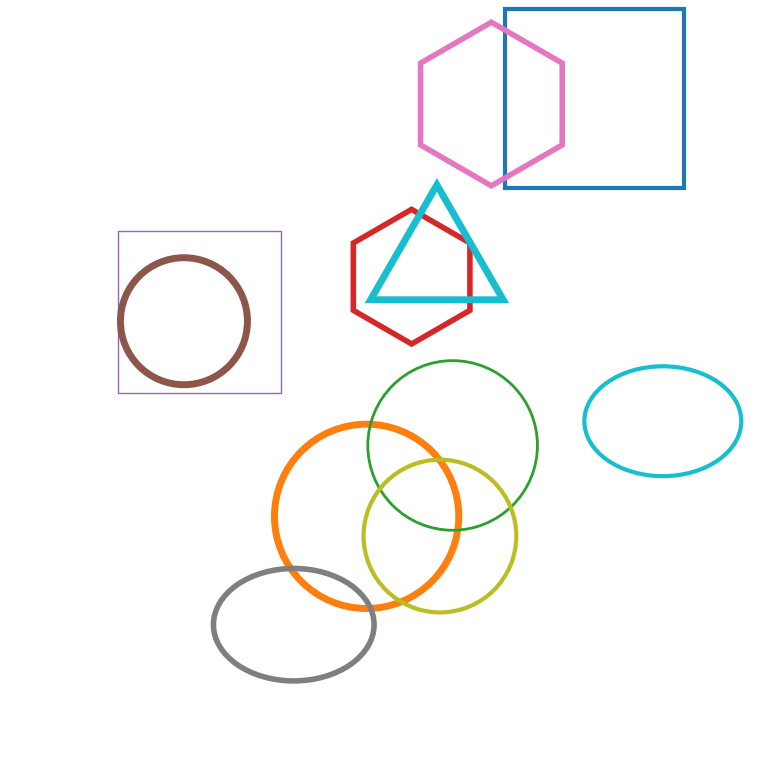[{"shape": "square", "thickness": 1.5, "radius": 0.58, "center": [0.772, 0.872]}, {"shape": "circle", "thickness": 2.5, "radius": 0.6, "center": [0.476, 0.329]}, {"shape": "circle", "thickness": 1, "radius": 0.55, "center": [0.588, 0.422]}, {"shape": "hexagon", "thickness": 2, "radius": 0.44, "center": [0.535, 0.641]}, {"shape": "square", "thickness": 0.5, "radius": 0.53, "center": [0.259, 0.595]}, {"shape": "circle", "thickness": 2.5, "radius": 0.41, "center": [0.239, 0.583]}, {"shape": "hexagon", "thickness": 2, "radius": 0.53, "center": [0.638, 0.865]}, {"shape": "oval", "thickness": 2, "radius": 0.52, "center": [0.382, 0.189]}, {"shape": "circle", "thickness": 1.5, "radius": 0.5, "center": [0.571, 0.304]}, {"shape": "oval", "thickness": 1.5, "radius": 0.51, "center": [0.861, 0.453]}, {"shape": "triangle", "thickness": 2.5, "radius": 0.5, "center": [0.567, 0.66]}]